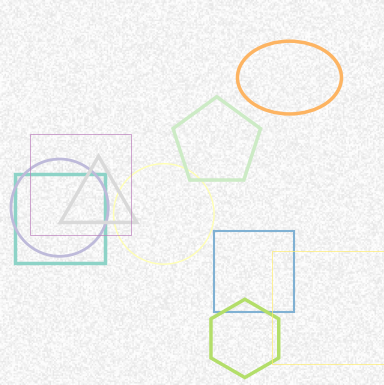[{"shape": "square", "thickness": 2.5, "radius": 0.58, "center": [0.156, 0.432]}, {"shape": "circle", "thickness": 1, "radius": 0.65, "center": [0.425, 0.444]}, {"shape": "circle", "thickness": 2, "radius": 0.63, "center": [0.155, 0.461]}, {"shape": "square", "thickness": 1.5, "radius": 0.52, "center": [0.66, 0.295]}, {"shape": "oval", "thickness": 2.5, "radius": 0.68, "center": [0.752, 0.799]}, {"shape": "hexagon", "thickness": 2.5, "radius": 0.51, "center": [0.636, 0.121]}, {"shape": "triangle", "thickness": 2.5, "radius": 0.57, "center": [0.256, 0.48]}, {"shape": "square", "thickness": 0.5, "radius": 0.66, "center": [0.21, 0.521]}, {"shape": "pentagon", "thickness": 2.5, "radius": 0.6, "center": [0.563, 0.629]}, {"shape": "square", "thickness": 0.5, "radius": 0.73, "center": [0.852, 0.201]}]